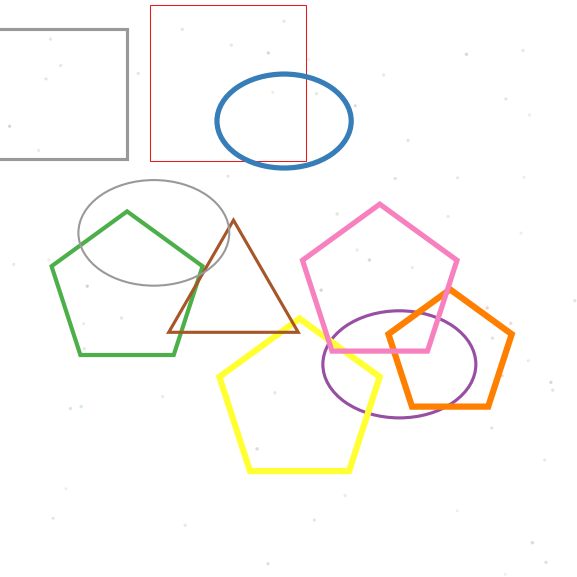[{"shape": "square", "thickness": 0.5, "radius": 0.68, "center": [0.395, 0.855]}, {"shape": "oval", "thickness": 2.5, "radius": 0.58, "center": [0.492, 0.79]}, {"shape": "pentagon", "thickness": 2, "radius": 0.69, "center": [0.22, 0.496]}, {"shape": "oval", "thickness": 1.5, "radius": 0.66, "center": [0.692, 0.368]}, {"shape": "pentagon", "thickness": 3, "radius": 0.56, "center": [0.779, 0.386]}, {"shape": "pentagon", "thickness": 3, "radius": 0.73, "center": [0.519, 0.302]}, {"shape": "triangle", "thickness": 1.5, "radius": 0.65, "center": [0.404, 0.488]}, {"shape": "pentagon", "thickness": 2.5, "radius": 0.7, "center": [0.658, 0.505]}, {"shape": "square", "thickness": 1.5, "radius": 0.56, "center": [0.107, 0.836]}, {"shape": "oval", "thickness": 1, "radius": 0.65, "center": [0.266, 0.596]}]